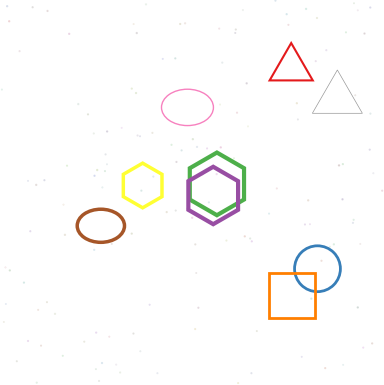[{"shape": "triangle", "thickness": 1.5, "radius": 0.32, "center": [0.756, 0.823]}, {"shape": "circle", "thickness": 2, "radius": 0.3, "center": [0.825, 0.302]}, {"shape": "hexagon", "thickness": 3, "radius": 0.41, "center": [0.563, 0.522]}, {"shape": "hexagon", "thickness": 3, "radius": 0.37, "center": [0.554, 0.492]}, {"shape": "square", "thickness": 2, "radius": 0.3, "center": [0.759, 0.232]}, {"shape": "hexagon", "thickness": 2.5, "radius": 0.29, "center": [0.371, 0.518]}, {"shape": "oval", "thickness": 2.5, "radius": 0.31, "center": [0.262, 0.414]}, {"shape": "oval", "thickness": 1, "radius": 0.34, "center": [0.487, 0.721]}, {"shape": "triangle", "thickness": 0.5, "radius": 0.38, "center": [0.876, 0.743]}]